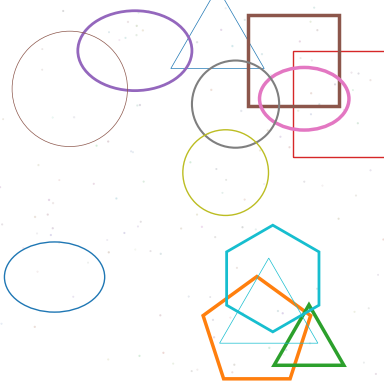[{"shape": "oval", "thickness": 1, "radius": 0.65, "center": [0.142, 0.28]}, {"shape": "triangle", "thickness": 0.5, "radius": 0.7, "center": [0.565, 0.892]}, {"shape": "pentagon", "thickness": 2.5, "radius": 0.73, "center": [0.667, 0.135]}, {"shape": "triangle", "thickness": 2.5, "radius": 0.52, "center": [0.803, 0.104]}, {"shape": "square", "thickness": 1, "radius": 0.69, "center": [0.9, 0.731]}, {"shape": "oval", "thickness": 2, "radius": 0.74, "center": [0.35, 0.868]}, {"shape": "square", "thickness": 2.5, "radius": 0.59, "center": [0.763, 0.843]}, {"shape": "circle", "thickness": 0.5, "radius": 0.75, "center": [0.181, 0.769]}, {"shape": "oval", "thickness": 2.5, "radius": 0.58, "center": [0.79, 0.743]}, {"shape": "circle", "thickness": 1.5, "radius": 0.57, "center": [0.612, 0.73]}, {"shape": "circle", "thickness": 1, "radius": 0.56, "center": [0.586, 0.552]}, {"shape": "hexagon", "thickness": 2, "radius": 0.69, "center": [0.709, 0.277]}, {"shape": "triangle", "thickness": 0.5, "radius": 0.74, "center": [0.698, 0.182]}]